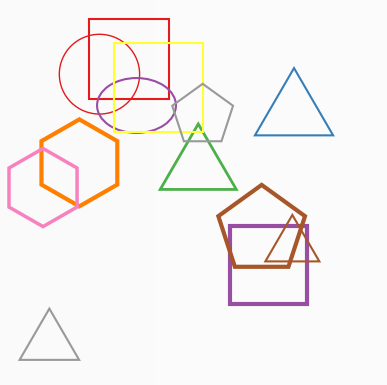[{"shape": "square", "thickness": 1.5, "radius": 0.52, "center": [0.333, 0.847]}, {"shape": "circle", "thickness": 1, "radius": 0.52, "center": [0.257, 0.807]}, {"shape": "triangle", "thickness": 1.5, "radius": 0.58, "center": [0.759, 0.707]}, {"shape": "triangle", "thickness": 2, "radius": 0.57, "center": [0.512, 0.565]}, {"shape": "oval", "thickness": 1.5, "radius": 0.51, "center": [0.352, 0.726]}, {"shape": "square", "thickness": 3, "radius": 0.5, "center": [0.693, 0.312]}, {"shape": "hexagon", "thickness": 3, "radius": 0.56, "center": [0.205, 0.577]}, {"shape": "square", "thickness": 1.5, "radius": 0.58, "center": [0.41, 0.774]}, {"shape": "pentagon", "thickness": 3, "radius": 0.59, "center": [0.675, 0.402]}, {"shape": "triangle", "thickness": 1.5, "radius": 0.4, "center": [0.754, 0.361]}, {"shape": "hexagon", "thickness": 2.5, "radius": 0.51, "center": [0.111, 0.513]}, {"shape": "triangle", "thickness": 1.5, "radius": 0.44, "center": [0.127, 0.11]}, {"shape": "pentagon", "thickness": 1.5, "radius": 0.41, "center": [0.523, 0.7]}]